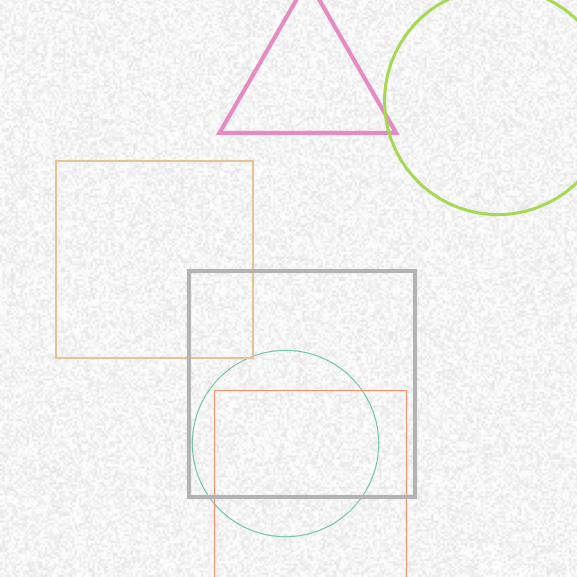[{"shape": "circle", "thickness": 0.5, "radius": 0.81, "center": [0.494, 0.231]}, {"shape": "square", "thickness": 0.5, "radius": 0.83, "center": [0.537, 0.158]}, {"shape": "triangle", "thickness": 2, "radius": 0.88, "center": [0.533, 0.857]}, {"shape": "circle", "thickness": 1.5, "radius": 0.98, "center": [0.862, 0.824]}, {"shape": "square", "thickness": 1, "radius": 0.85, "center": [0.268, 0.549]}, {"shape": "square", "thickness": 2, "radius": 0.98, "center": [0.523, 0.334]}]